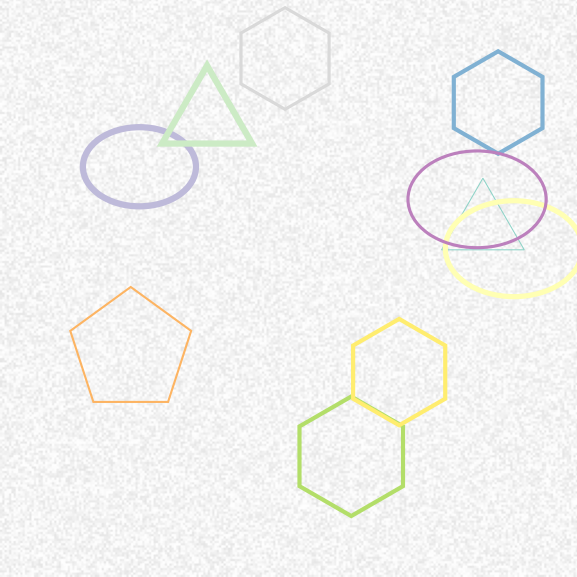[{"shape": "triangle", "thickness": 0.5, "radius": 0.41, "center": [0.836, 0.608]}, {"shape": "oval", "thickness": 2.5, "radius": 0.59, "center": [0.89, 0.569]}, {"shape": "oval", "thickness": 3, "radius": 0.49, "center": [0.241, 0.71]}, {"shape": "hexagon", "thickness": 2, "radius": 0.44, "center": [0.863, 0.822]}, {"shape": "pentagon", "thickness": 1, "radius": 0.55, "center": [0.226, 0.392]}, {"shape": "hexagon", "thickness": 2, "radius": 0.52, "center": [0.608, 0.209]}, {"shape": "hexagon", "thickness": 1.5, "radius": 0.44, "center": [0.494, 0.898]}, {"shape": "oval", "thickness": 1.5, "radius": 0.6, "center": [0.826, 0.654]}, {"shape": "triangle", "thickness": 3, "radius": 0.45, "center": [0.359, 0.796]}, {"shape": "hexagon", "thickness": 2, "radius": 0.46, "center": [0.691, 0.355]}]